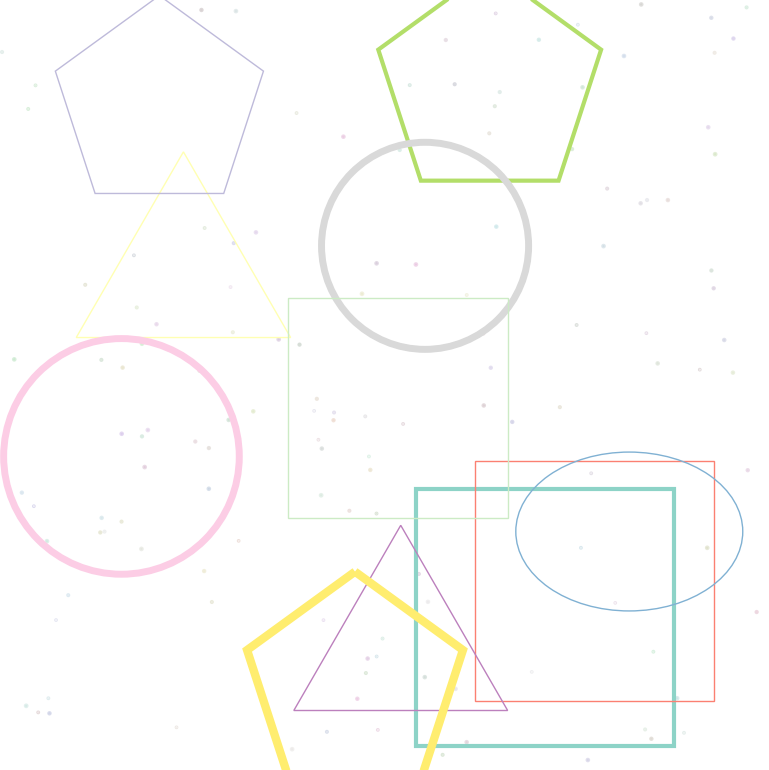[{"shape": "square", "thickness": 1.5, "radius": 0.83, "center": [0.708, 0.198]}, {"shape": "triangle", "thickness": 0.5, "radius": 0.8, "center": [0.238, 0.642]}, {"shape": "pentagon", "thickness": 0.5, "radius": 0.71, "center": [0.207, 0.864]}, {"shape": "square", "thickness": 0.5, "radius": 0.78, "center": [0.772, 0.245]}, {"shape": "oval", "thickness": 0.5, "radius": 0.74, "center": [0.817, 0.31]}, {"shape": "pentagon", "thickness": 1.5, "radius": 0.76, "center": [0.636, 0.888]}, {"shape": "circle", "thickness": 2.5, "radius": 0.77, "center": [0.158, 0.407]}, {"shape": "circle", "thickness": 2.5, "radius": 0.67, "center": [0.552, 0.681]}, {"shape": "triangle", "thickness": 0.5, "radius": 0.8, "center": [0.52, 0.157]}, {"shape": "square", "thickness": 0.5, "radius": 0.72, "center": [0.517, 0.47]}, {"shape": "pentagon", "thickness": 3, "radius": 0.74, "center": [0.461, 0.11]}]